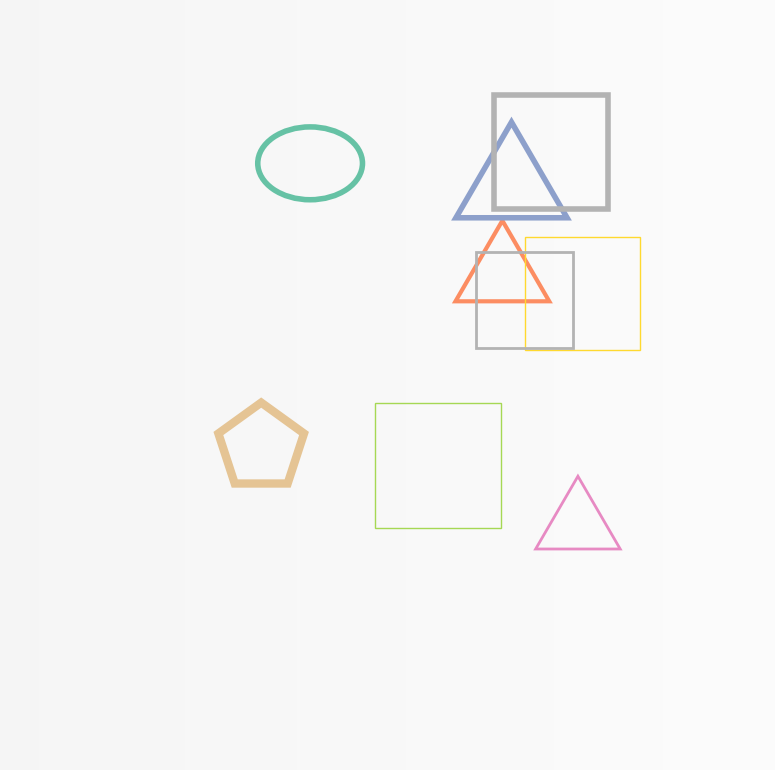[{"shape": "oval", "thickness": 2, "radius": 0.34, "center": [0.4, 0.788]}, {"shape": "triangle", "thickness": 1.5, "radius": 0.35, "center": [0.648, 0.644]}, {"shape": "triangle", "thickness": 2, "radius": 0.41, "center": [0.66, 0.759]}, {"shape": "triangle", "thickness": 1, "radius": 0.31, "center": [0.746, 0.319]}, {"shape": "square", "thickness": 0.5, "radius": 0.41, "center": [0.566, 0.396]}, {"shape": "square", "thickness": 0.5, "radius": 0.37, "center": [0.752, 0.619]}, {"shape": "pentagon", "thickness": 3, "radius": 0.29, "center": [0.337, 0.419]}, {"shape": "square", "thickness": 1, "radius": 0.31, "center": [0.677, 0.61]}, {"shape": "square", "thickness": 2, "radius": 0.37, "center": [0.711, 0.803]}]